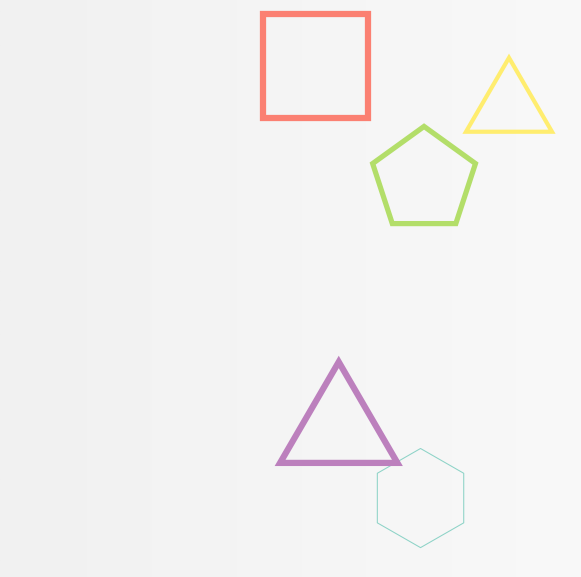[{"shape": "hexagon", "thickness": 0.5, "radius": 0.43, "center": [0.723, 0.137]}, {"shape": "square", "thickness": 3, "radius": 0.45, "center": [0.542, 0.886]}, {"shape": "pentagon", "thickness": 2.5, "radius": 0.47, "center": [0.73, 0.687]}, {"shape": "triangle", "thickness": 3, "radius": 0.58, "center": [0.583, 0.256]}, {"shape": "triangle", "thickness": 2, "radius": 0.43, "center": [0.876, 0.814]}]